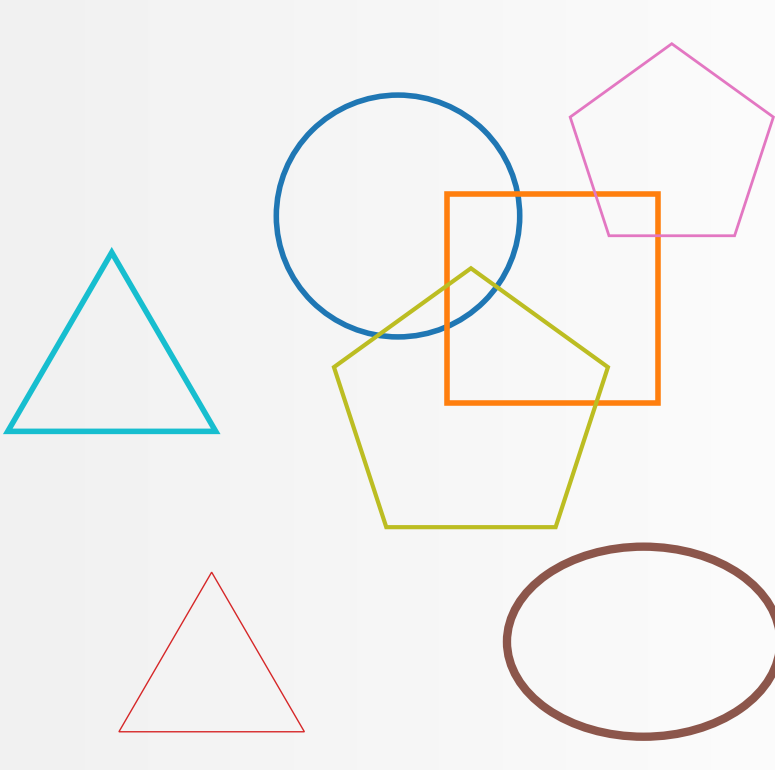[{"shape": "circle", "thickness": 2, "radius": 0.79, "center": [0.514, 0.719]}, {"shape": "square", "thickness": 2, "radius": 0.68, "center": [0.713, 0.612]}, {"shape": "triangle", "thickness": 0.5, "radius": 0.69, "center": [0.273, 0.119]}, {"shape": "oval", "thickness": 3, "radius": 0.88, "center": [0.83, 0.167]}, {"shape": "pentagon", "thickness": 1, "radius": 0.69, "center": [0.867, 0.805]}, {"shape": "pentagon", "thickness": 1.5, "radius": 0.93, "center": [0.608, 0.466]}, {"shape": "triangle", "thickness": 2, "radius": 0.77, "center": [0.144, 0.517]}]